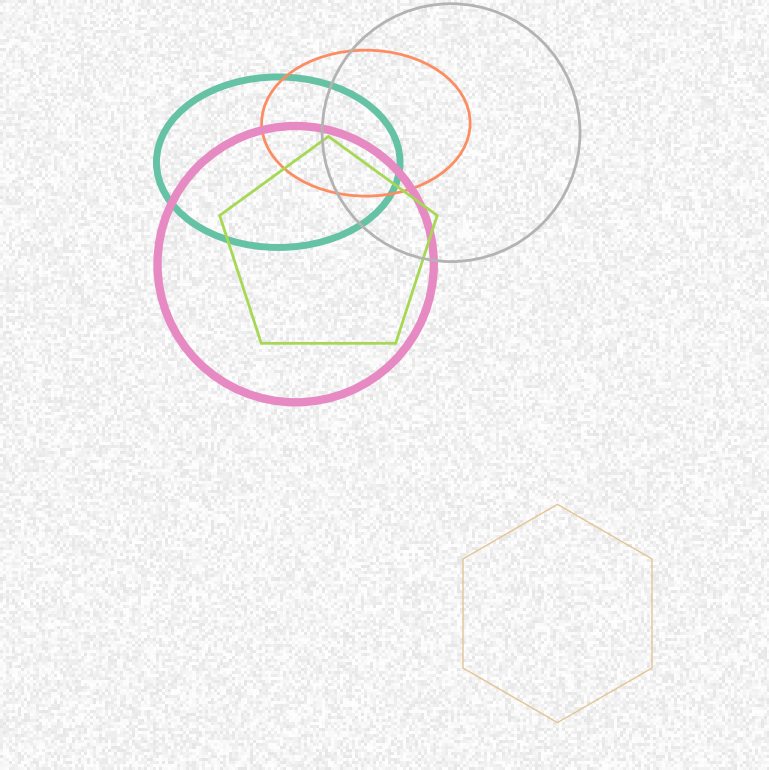[{"shape": "oval", "thickness": 2.5, "radius": 0.79, "center": [0.361, 0.789]}, {"shape": "oval", "thickness": 1, "radius": 0.68, "center": [0.475, 0.84]}, {"shape": "circle", "thickness": 3, "radius": 0.9, "center": [0.384, 0.657]}, {"shape": "pentagon", "thickness": 1, "radius": 0.74, "center": [0.427, 0.674]}, {"shape": "hexagon", "thickness": 0.5, "radius": 0.71, "center": [0.724, 0.203]}, {"shape": "circle", "thickness": 1, "radius": 0.84, "center": [0.586, 0.828]}]